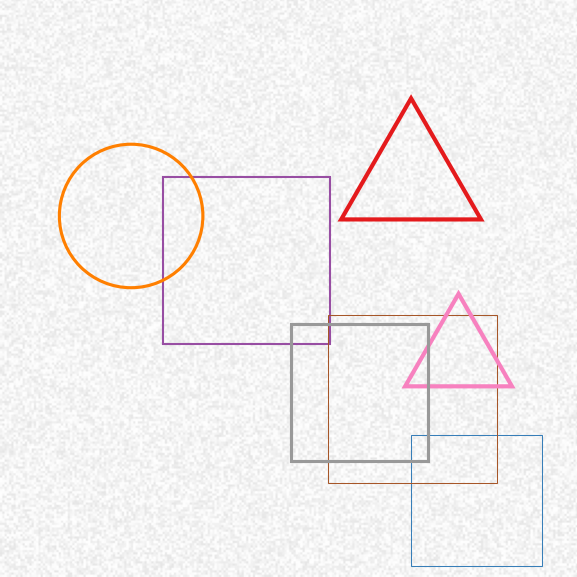[{"shape": "triangle", "thickness": 2, "radius": 0.7, "center": [0.712, 0.689]}, {"shape": "square", "thickness": 0.5, "radius": 0.57, "center": [0.824, 0.132]}, {"shape": "square", "thickness": 1, "radius": 0.72, "center": [0.427, 0.548]}, {"shape": "circle", "thickness": 1.5, "radius": 0.62, "center": [0.227, 0.625]}, {"shape": "square", "thickness": 0.5, "radius": 0.73, "center": [0.715, 0.308]}, {"shape": "triangle", "thickness": 2, "radius": 0.53, "center": [0.794, 0.384]}, {"shape": "square", "thickness": 1.5, "radius": 0.59, "center": [0.623, 0.32]}]